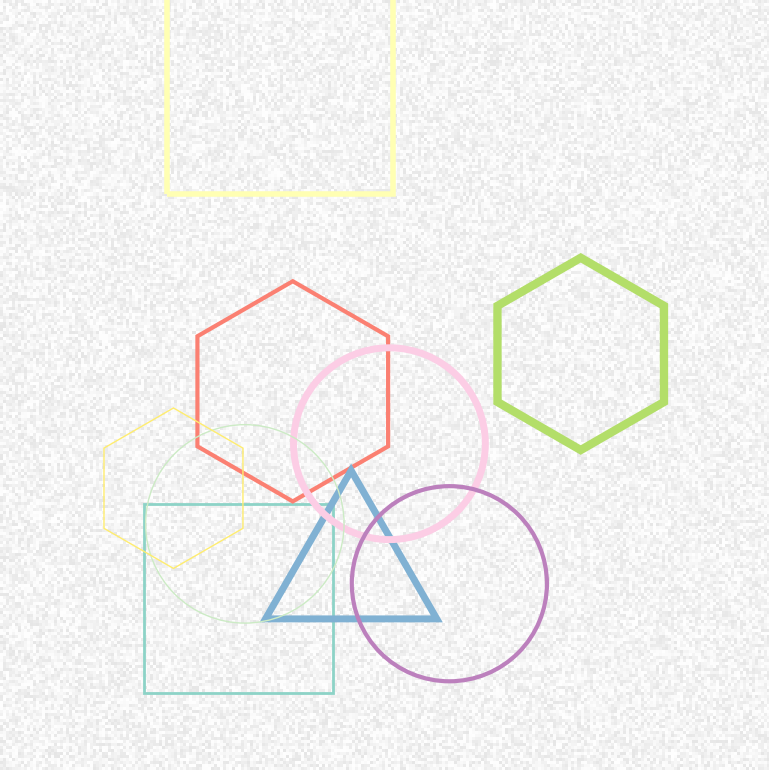[{"shape": "square", "thickness": 1, "radius": 0.61, "center": [0.31, 0.222]}, {"shape": "square", "thickness": 2, "radius": 0.74, "center": [0.364, 0.895]}, {"shape": "hexagon", "thickness": 1.5, "radius": 0.71, "center": [0.38, 0.492]}, {"shape": "triangle", "thickness": 2.5, "radius": 0.64, "center": [0.456, 0.26]}, {"shape": "hexagon", "thickness": 3, "radius": 0.62, "center": [0.754, 0.54]}, {"shape": "circle", "thickness": 2.5, "radius": 0.62, "center": [0.506, 0.424]}, {"shape": "circle", "thickness": 1.5, "radius": 0.63, "center": [0.584, 0.242]}, {"shape": "circle", "thickness": 0.5, "radius": 0.64, "center": [0.318, 0.32]}, {"shape": "hexagon", "thickness": 0.5, "radius": 0.52, "center": [0.225, 0.366]}]